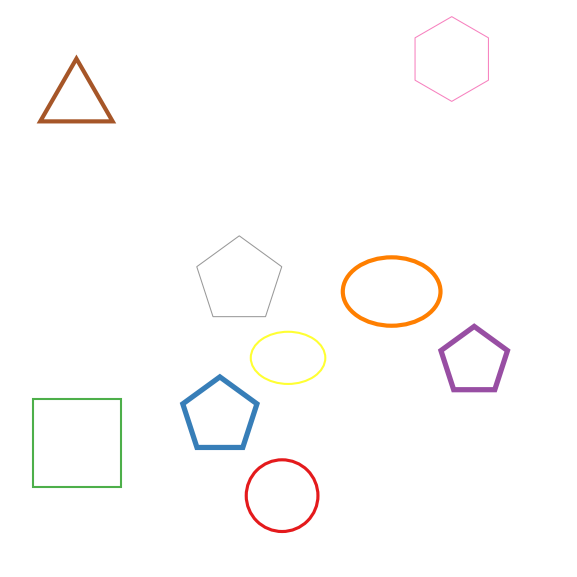[{"shape": "circle", "thickness": 1.5, "radius": 0.31, "center": [0.488, 0.141]}, {"shape": "pentagon", "thickness": 2.5, "radius": 0.34, "center": [0.381, 0.279]}, {"shape": "square", "thickness": 1, "radius": 0.38, "center": [0.133, 0.232]}, {"shape": "pentagon", "thickness": 2.5, "radius": 0.3, "center": [0.821, 0.373]}, {"shape": "oval", "thickness": 2, "radius": 0.42, "center": [0.678, 0.494]}, {"shape": "oval", "thickness": 1, "radius": 0.32, "center": [0.499, 0.379]}, {"shape": "triangle", "thickness": 2, "radius": 0.36, "center": [0.132, 0.825]}, {"shape": "hexagon", "thickness": 0.5, "radius": 0.37, "center": [0.782, 0.897]}, {"shape": "pentagon", "thickness": 0.5, "radius": 0.39, "center": [0.414, 0.513]}]